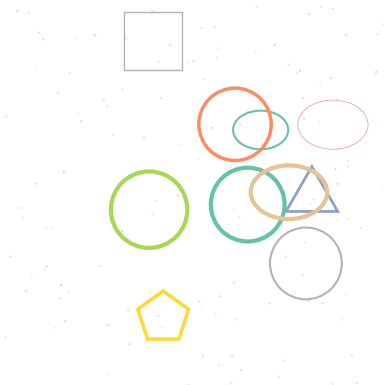[{"shape": "oval", "thickness": 1.5, "radius": 0.36, "center": [0.677, 0.662]}, {"shape": "circle", "thickness": 3, "radius": 0.48, "center": [0.643, 0.469]}, {"shape": "circle", "thickness": 2.5, "radius": 0.47, "center": [0.61, 0.677]}, {"shape": "triangle", "thickness": 2, "radius": 0.39, "center": [0.81, 0.49]}, {"shape": "oval", "thickness": 0.5, "radius": 0.46, "center": [0.865, 0.676]}, {"shape": "circle", "thickness": 3, "radius": 0.5, "center": [0.387, 0.455]}, {"shape": "pentagon", "thickness": 2.5, "radius": 0.35, "center": [0.424, 0.175]}, {"shape": "oval", "thickness": 3, "radius": 0.5, "center": [0.75, 0.501]}, {"shape": "square", "thickness": 1, "radius": 0.38, "center": [0.398, 0.894]}, {"shape": "circle", "thickness": 1.5, "radius": 0.47, "center": [0.795, 0.316]}]